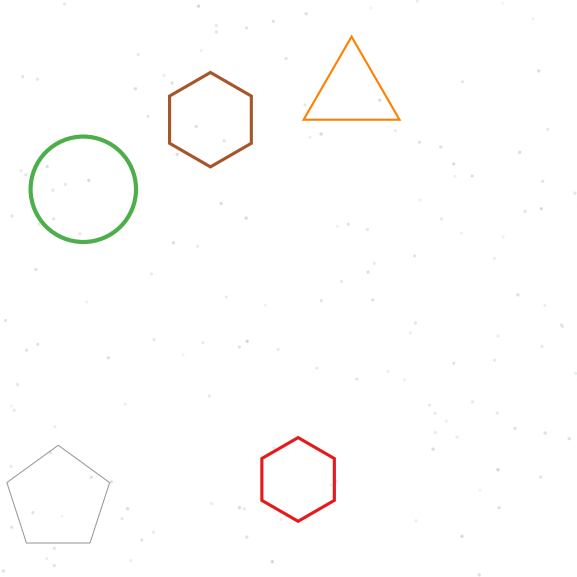[{"shape": "hexagon", "thickness": 1.5, "radius": 0.36, "center": [0.516, 0.169]}, {"shape": "circle", "thickness": 2, "radius": 0.46, "center": [0.144, 0.671]}, {"shape": "triangle", "thickness": 1, "radius": 0.48, "center": [0.609, 0.84]}, {"shape": "hexagon", "thickness": 1.5, "radius": 0.41, "center": [0.364, 0.792]}, {"shape": "pentagon", "thickness": 0.5, "radius": 0.47, "center": [0.101, 0.135]}]